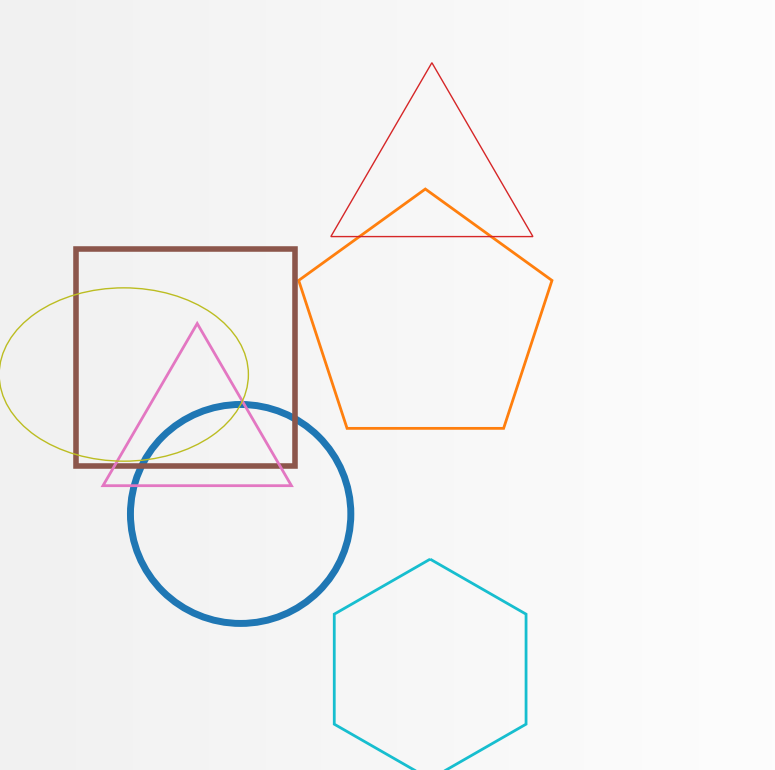[{"shape": "circle", "thickness": 2.5, "radius": 0.71, "center": [0.31, 0.333]}, {"shape": "pentagon", "thickness": 1, "radius": 0.86, "center": [0.549, 0.583]}, {"shape": "triangle", "thickness": 0.5, "radius": 0.75, "center": [0.557, 0.768]}, {"shape": "square", "thickness": 2, "radius": 0.71, "center": [0.239, 0.536]}, {"shape": "triangle", "thickness": 1, "radius": 0.7, "center": [0.254, 0.439]}, {"shape": "oval", "thickness": 0.5, "radius": 0.8, "center": [0.16, 0.514]}, {"shape": "hexagon", "thickness": 1, "radius": 0.71, "center": [0.555, 0.131]}]